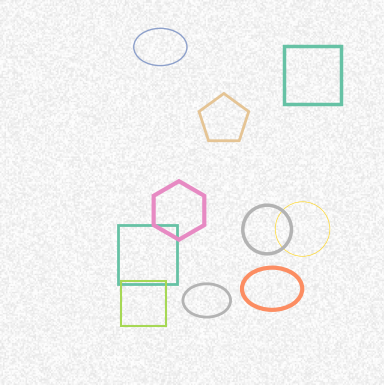[{"shape": "square", "thickness": 2.5, "radius": 0.37, "center": [0.811, 0.806]}, {"shape": "square", "thickness": 2, "radius": 0.39, "center": [0.383, 0.339]}, {"shape": "oval", "thickness": 3, "radius": 0.39, "center": [0.707, 0.25]}, {"shape": "oval", "thickness": 1, "radius": 0.35, "center": [0.417, 0.878]}, {"shape": "hexagon", "thickness": 3, "radius": 0.38, "center": [0.465, 0.453]}, {"shape": "square", "thickness": 1.5, "radius": 0.29, "center": [0.373, 0.212]}, {"shape": "circle", "thickness": 0.5, "radius": 0.35, "center": [0.786, 0.405]}, {"shape": "pentagon", "thickness": 2, "radius": 0.34, "center": [0.581, 0.689]}, {"shape": "oval", "thickness": 2, "radius": 0.31, "center": [0.537, 0.22]}, {"shape": "circle", "thickness": 2.5, "radius": 0.32, "center": [0.694, 0.404]}]